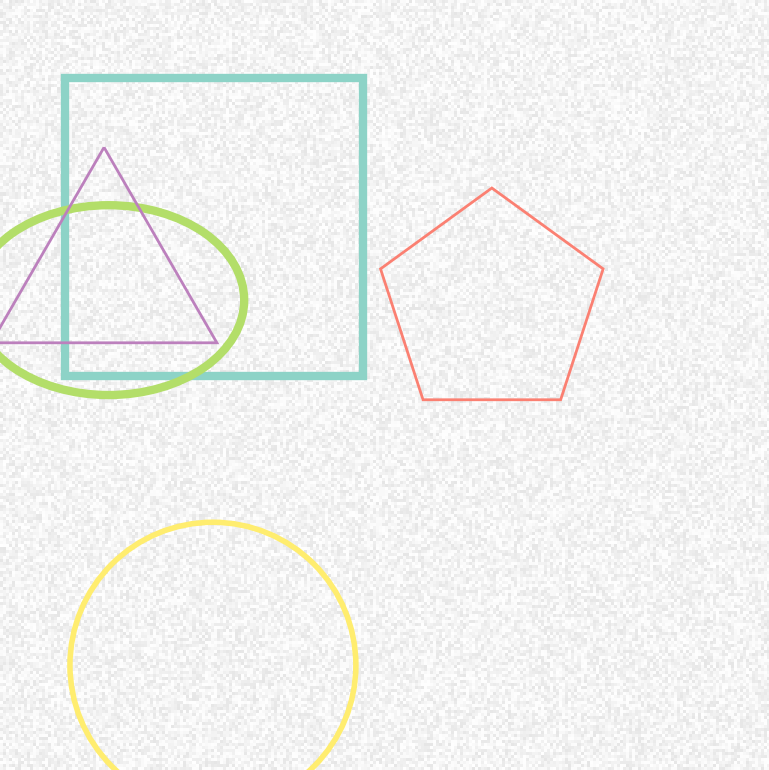[{"shape": "square", "thickness": 3, "radius": 0.97, "center": [0.278, 0.705]}, {"shape": "pentagon", "thickness": 1, "radius": 0.76, "center": [0.639, 0.604]}, {"shape": "oval", "thickness": 3, "radius": 0.88, "center": [0.141, 0.61]}, {"shape": "triangle", "thickness": 1, "radius": 0.85, "center": [0.135, 0.639]}, {"shape": "circle", "thickness": 2, "radius": 0.93, "center": [0.277, 0.136]}]